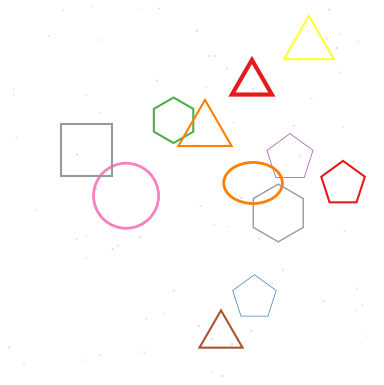[{"shape": "triangle", "thickness": 3, "radius": 0.3, "center": [0.654, 0.784]}, {"shape": "pentagon", "thickness": 1.5, "radius": 0.3, "center": [0.891, 0.523]}, {"shape": "pentagon", "thickness": 0.5, "radius": 0.3, "center": [0.661, 0.227]}, {"shape": "hexagon", "thickness": 1.5, "radius": 0.3, "center": [0.451, 0.688]}, {"shape": "pentagon", "thickness": 0.5, "radius": 0.31, "center": [0.753, 0.59]}, {"shape": "triangle", "thickness": 1.5, "radius": 0.4, "center": [0.532, 0.661]}, {"shape": "oval", "thickness": 2, "radius": 0.38, "center": [0.657, 0.525]}, {"shape": "triangle", "thickness": 1.5, "radius": 0.38, "center": [0.802, 0.884]}, {"shape": "triangle", "thickness": 1.5, "radius": 0.32, "center": [0.574, 0.129]}, {"shape": "circle", "thickness": 2, "radius": 0.42, "center": [0.327, 0.492]}, {"shape": "hexagon", "thickness": 1, "radius": 0.37, "center": [0.723, 0.447]}, {"shape": "square", "thickness": 1.5, "radius": 0.34, "center": [0.225, 0.611]}]